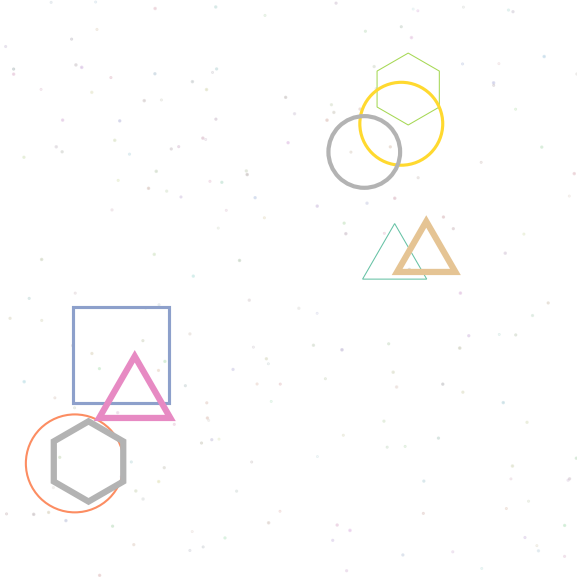[{"shape": "triangle", "thickness": 0.5, "radius": 0.32, "center": [0.683, 0.548]}, {"shape": "circle", "thickness": 1, "radius": 0.42, "center": [0.13, 0.197]}, {"shape": "square", "thickness": 1.5, "radius": 0.41, "center": [0.209, 0.385]}, {"shape": "triangle", "thickness": 3, "radius": 0.36, "center": [0.233, 0.311]}, {"shape": "hexagon", "thickness": 0.5, "radius": 0.31, "center": [0.707, 0.845]}, {"shape": "circle", "thickness": 1.5, "radius": 0.36, "center": [0.695, 0.785]}, {"shape": "triangle", "thickness": 3, "radius": 0.29, "center": [0.738, 0.557]}, {"shape": "hexagon", "thickness": 3, "radius": 0.35, "center": [0.153, 0.2]}, {"shape": "circle", "thickness": 2, "radius": 0.31, "center": [0.631, 0.736]}]